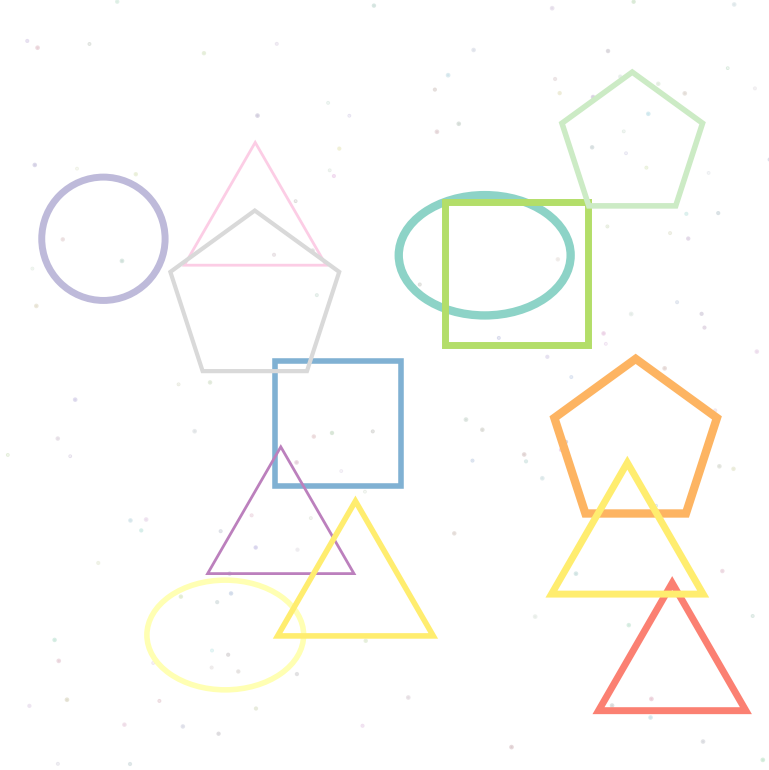[{"shape": "oval", "thickness": 3, "radius": 0.56, "center": [0.629, 0.668]}, {"shape": "oval", "thickness": 2, "radius": 0.51, "center": [0.293, 0.175]}, {"shape": "circle", "thickness": 2.5, "radius": 0.4, "center": [0.134, 0.69]}, {"shape": "triangle", "thickness": 2.5, "radius": 0.55, "center": [0.873, 0.132]}, {"shape": "square", "thickness": 2, "radius": 0.41, "center": [0.439, 0.45]}, {"shape": "pentagon", "thickness": 3, "radius": 0.56, "center": [0.826, 0.423]}, {"shape": "square", "thickness": 2.5, "radius": 0.46, "center": [0.671, 0.645]}, {"shape": "triangle", "thickness": 1, "radius": 0.53, "center": [0.331, 0.709]}, {"shape": "pentagon", "thickness": 1.5, "radius": 0.58, "center": [0.331, 0.611]}, {"shape": "triangle", "thickness": 1, "radius": 0.55, "center": [0.365, 0.31]}, {"shape": "pentagon", "thickness": 2, "radius": 0.48, "center": [0.821, 0.81]}, {"shape": "triangle", "thickness": 2, "radius": 0.58, "center": [0.462, 0.232]}, {"shape": "triangle", "thickness": 2.5, "radius": 0.57, "center": [0.815, 0.285]}]